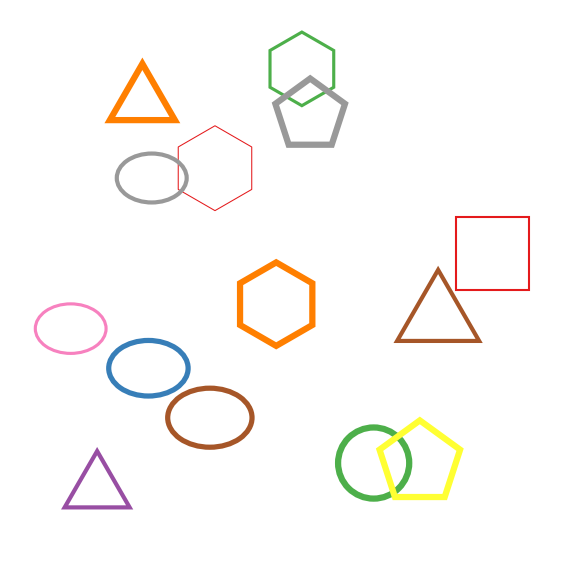[{"shape": "square", "thickness": 1, "radius": 0.32, "center": [0.853, 0.56]}, {"shape": "hexagon", "thickness": 0.5, "radius": 0.37, "center": [0.372, 0.708]}, {"shape": "oval", "thickness": 2.5, "radius": 0.34, "center": [0.257, 0.361]}, {"shape": "hexagon", "thickness": 1.5, "radius": 0.32, "center": [0.523, 0.88]}, {"shape": "circle", "thickness": 3, "radius": 0.31, "center": [0.647, 0.197]}, {"shape": "triangle", "thickness": 2, "radius": 0.32, "center": [0.168, 0.153]}, {"shape": "triangle", "thickness": 3, "radius": 0.33, "center": [0.247, 0.824]}, {"shape": "hexagon", "thickness": 3, "radius": 0.36, "center": [0.478, 0.472]}, {"shape": "pentagon", "thickness": 3, "radius": 0.37, "center": [0.727, 0.198]}, {"shape": "triangle", "thickness": 2, "radius": 0.41, "center": [0.759, 0.45]}, {"shape": "oval", "thickness": 2.5, "radius": 0.37, "center": [0.363, 0.276]}, {"shape": "oval", "thickness": 1.5, "radius": 0.31, "center": [0.122, 0.43]}, {"shape": "oval", "thickness": 2, "radius": 0.3, "center": [0.263, 0.691]}, {"shape": "pentagon", "thickness": 3, "radius": 0.32, "center": [0.537, 0.8]}]